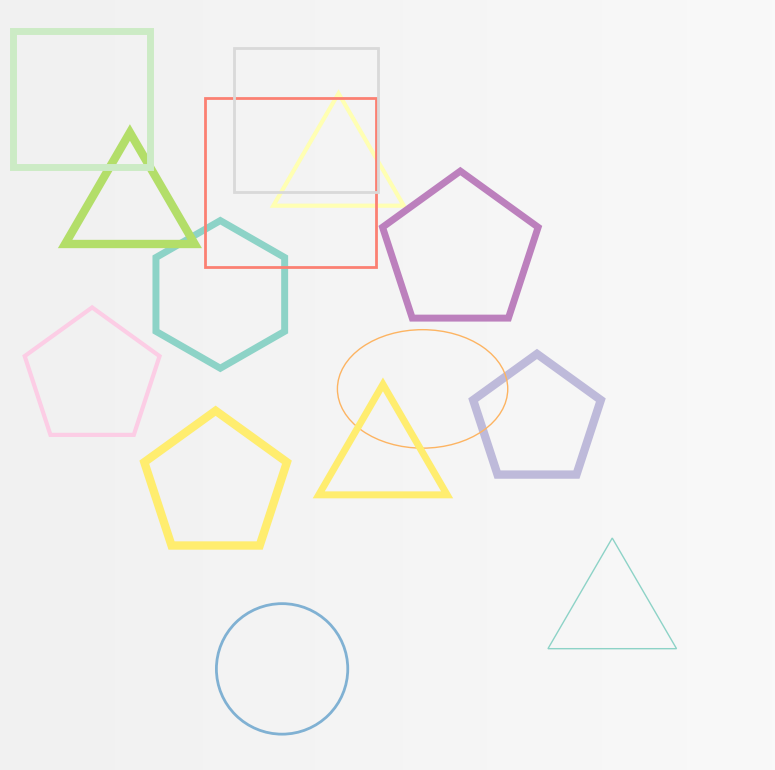[{"shape": "triangle", "thickness": 0.5, "radius": 0.48, "center": [0.79, 0.205]}, {"shape": "hexagon", "thickness": 2.5, "radius": 0.48, "center": [0.284, 0.618]}, {"shape": "triangle", "thickness": 1.5, "radius": 0.49, "center": [0.437, 0.781]}, {"shape": "pentagon", "thickness": 3, "radius": 0.43, "center": [0.693, 0.454]}, {"shape": "square", "thickness": 1, "radius": 0.55, "center": [0.375, 0.763]}, {"shape": "circle", "thickness": 1, "radius": 0.42, "center": [0.364, 0.131]}, {"shape": "oval", "thickness": 0.5, "radius": 0.55, "center": [0.545, 0.495]}, {"shape": "triangle", "thickness": 3, "radius": 0.48, "center": [0.168, 0.731]}, {"shape": "pentagon", "thickness": 1.5, "radius": 0.46, "center": [0.119, 0.509]}, {"shape": "square", "thickness": 1, "radius": 0.47, "center": [0.395, 0.844]}, {"shape": "pentagon", "thickness": 2.5, "radius": 0.53, "center": [0.594, 0.672]}, {"shape": "square", "thickness": 2.5, "radius": 0.44, "center": [0.106, 0.872]}, {"shape": "pentagon", "thickness": 3, "radius": 0.48, "center": [0.278, 0.37]}, {"shape": "triangle", "thickness": 2.5, "radius": 0.48, "center": [0.494, 0.405]}]